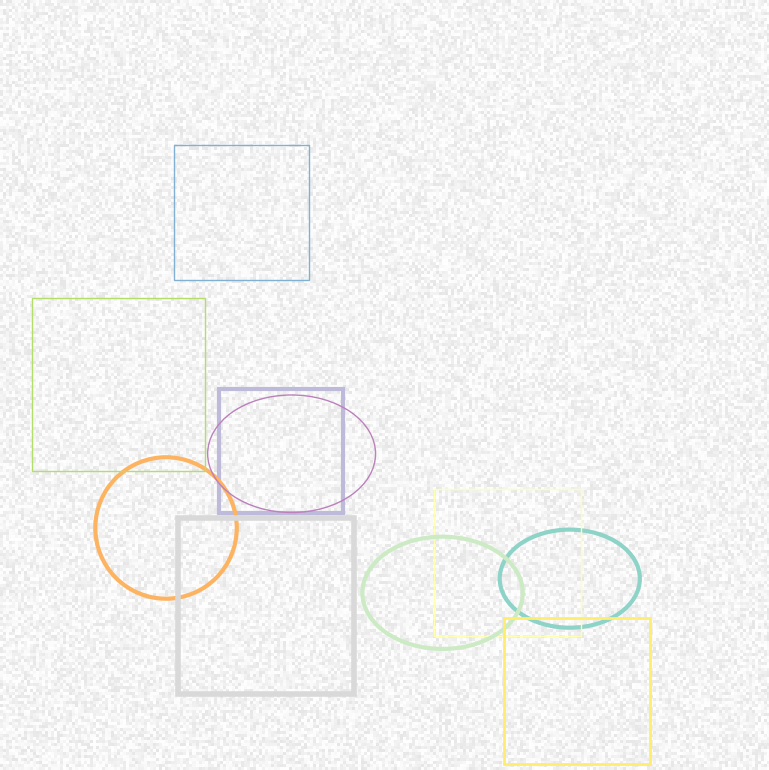[{"shape": "oval", "thickness": 1.5, "radius": 0.45, "center": [0.74, 0.249]}, {"shape": "square", "thickness": 0.5, "radius": 0.48, "center": [0.659, 0.269]}, {"shape": "square", "thickness": 1.5, "radius": 0.4, "center": [0.365, 0.414]}, {"shape": "square", "thickness": 0.5, "radius": 0.44, "center": [0.314, 0.724]}, {"shape": "circle", "thickness": 1.5, "radius": 0.46, "center": [0.216, 0.314]}, {"shape": "square", "thickness": 0.5, "radius": 0.56, "center": [0.154, 0.501]}, {"shape": "square", "thickness": 2, "radius": 0.57, "center": [0.346, 0.213]}, {"shape": "oval", "thickness": 0.5, "radius": 0.55, "center": [0.379, 0.411]}, {"shape": "oval", "thickness": 1.5, "radius": 0.52, "center": [0.575, 0.23]}, {"shape": "square", "thickness": 1, "radius": 0.48, "center": [0.749, 0.103]}]